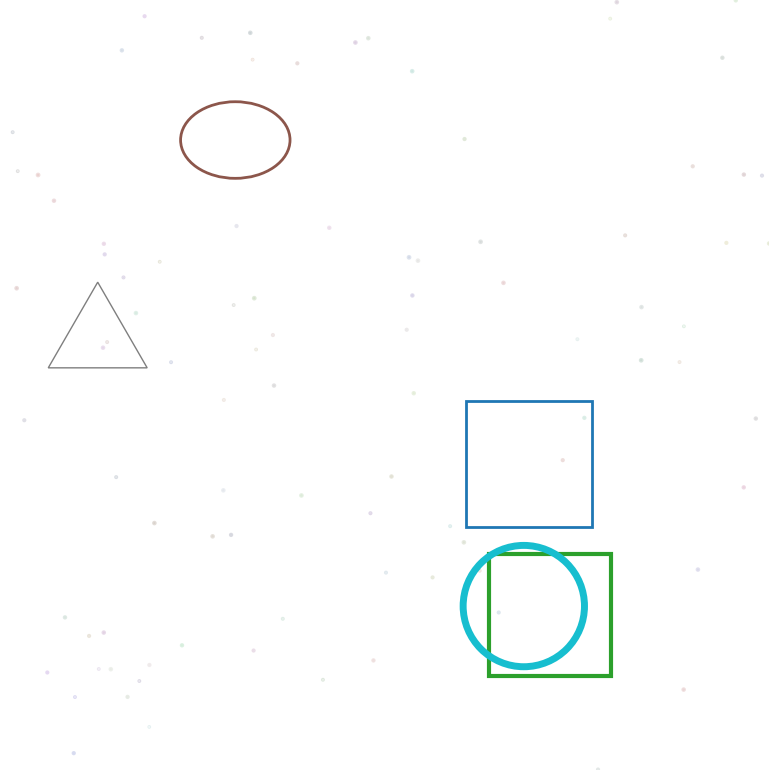[{"shape": "square", "thickness": 1, "radius": 0.41, "center": [0.687, 0.398]}, {"shape": "square", "thickness": 1.5, "radius": 0.4, "center": [0.715, 0.201]}, {"shape": "oval", "thickness": 1, "radius": 0.36, "center": [0.306, 0.818]}, {"shape": "triangle", "thickness": 0.5, "radius": 0.37, "center": [0.127, 0.559]}, {"shape": "circle", "thickness": 2.5, "radius": 0.39, "center": [0.68, 0.213]}]